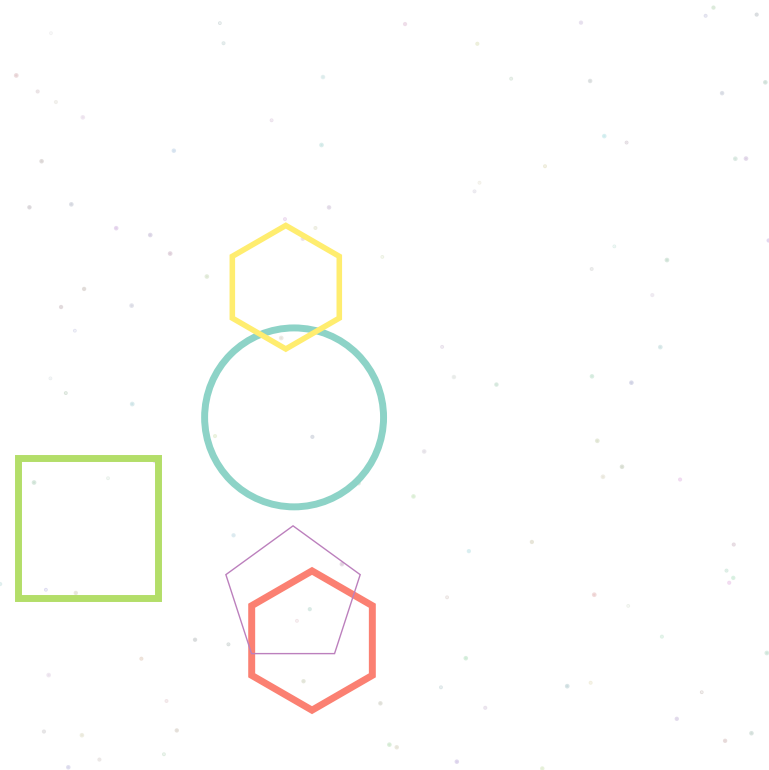[{"shape": "circle", "thickness": 2.5, "radius": 0.58, "center": [0.382, 0.458]}, {"shape": "hexagon", "thickness": 2.5, "radius": 0.45, "center": [0.405, 0.168]}, {"shape": "square", "thickness": 2.5, "radius": 0.45, "center": [0.115, 0.315]}, {"shape": "pentagon", "thickness": 0.5, "radius": 0.46, "center": [0.381, 0.225]}, {"shape": "hexagon", "thickness": 2, "radius": 0.4, "center": [0.371, 0.627]}]